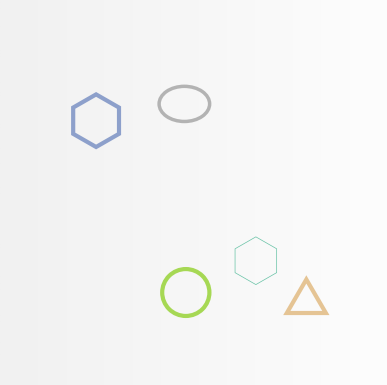[{"shape": "hexagon", "thickness": 0.5, "radius": 0.31, "center": [0.66, 0.323]}, {"shape": "hexagon", "thickness": 3, "radius": 0.34, "center": [0.248, 0.687]}, {"shape": "circle", "thickness": 3, "radius": 0.3, "center": [0.479, 0.24]}, {"shape": "triangle", "thickness": 3, "radius": 0.29, "center": [0.791, 0.216]}, {"shape": "oval", "thickness": 2.5, "radius": 0.33, "center": [0.476, 0.73]}]